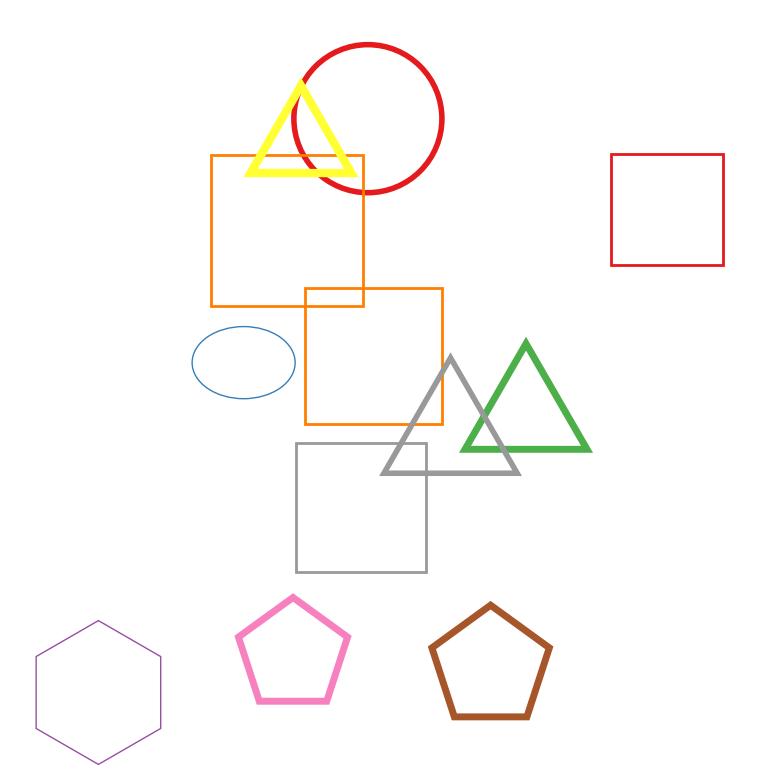[{"shape": "circle", "thickness": 2, "radius": 0.48, "center": [0.478, 0.846]}, {"shape": "square", "thickness": 1, "radius": 0.36, "center": [0.866, 0.728]}, {"shape": "oval", "thickness": 0.5, "radius": 0.33, "center": [0.316, 0.529]}, {"shape": "triangle", "thickness": 2.5, "radius": 0.46, "center": [0.683, 0.462]}, {"shape": "hexagon", "thickness": 0.5, "radius": 0.47, "center": [0.128, 0.101]}, {"shape": "square", "thickness": 1, "radius": 0.49, "center": [0.373, 0.701]}, {"shape": "square", "thickness": 1, "radius": 0.44, "center": [0.485, 0.538]}, {"shape": "triangle", "thickness": 3, "radius": 0.38, "center": [0.391, 0.813]}, {"shape": "pentagon", "thickness": 2.5, "radius": 0.4, "center": [0.637, 0.134]}, {"shape": "pentagon", "thickness": 2.5, "radius": 0.37, "center": [0.381, 0.15]}, {"shape": "square", "thickness": 1, "radius": 0.42, "center": [0.469, 0.341]}, {"shape": "triangle", "thickness": 2, "radius": 0.5, "center": [0.585, 0.435]}]